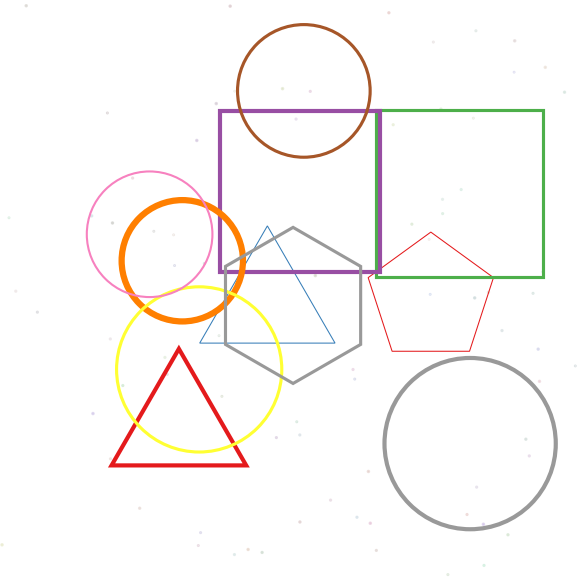[{"shape": "triangle", "thickness": 2, "radius": 0.67, "center": [0.31, 0.261]}, {"shape": "pentagon", "thickness": 0.5, "radius": 0.57, "center": [0.746, 0.483]}, {"shape": "triangle", "thickness": 0.5, "radius": 0.68, "center": [0.463, 0.473]}, {"shape": "square", "thickness": 1.5, "radius": 0.72, "center": [0.795, 0.663]}, {"shape": "square", "thickness": 2, "radius": 0.7, "center": [0.52, 0.668]}, {"shape": "circle", "thickness": 3, "radius": 0.53, "center": [0.316, 0.548]}, {"shape": "circle", "thickness": 1.5, "radius": 0.72, "center": [0.345, 0.359]}, {"shape": "circle", "thickness": 1.5, "radius": 0.57, "center": [0.526, 0.842]}, {"shape": "circle", "thickness": 1, "radius": 0.54, "center": [0.259, 0.593]}, {"shape": "hexagon", "thickness": 1.5, "radius": 0.68, "center": [0.507, 0.47]}, {"shape": "circle", "thickness": 2, "radius": 0.74, "center": [0.814, 0.231]}]